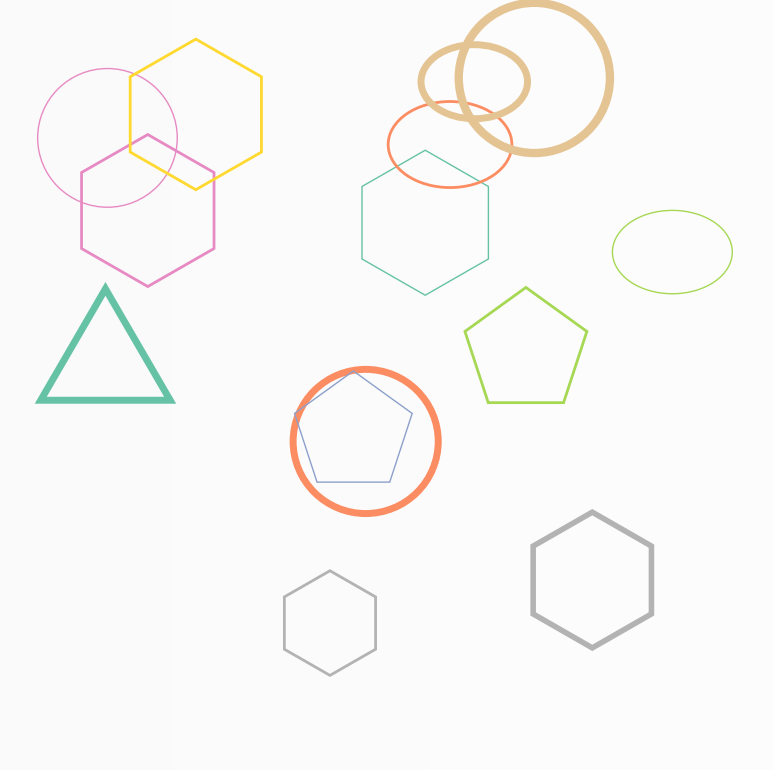[{"shape": "hexagon", "thickness": 0.5, "radius": 0.47, "center": [0.549, 0.711]}, {"shape": "triangle", "thickness": 2.5, "radius": 0.48, "center": [0.136, 0.528]}, {"shape": "oval", "thickness": 1, "radius": 0.4, "center": [0.581, 0.812]}, {"shape": "circle", "thickness": 2.5, "radius": 0.47, "center": [0.472, 0.427]}, {"shape": "pentagon", "thickness": 0.5, "radius": 0.4, "center": [0.456, 0.438]}, {"shape": "circle", "thickness": 0.5, "radius": 0.45, "center": [0.139, 0.821]}, {"shape": "hexagon", "thickness": 1, "radius": 0.49, "center": [0.191, 0.727]}, {"shape": "oval", "thickness": 0.5, "radius": 0.39, "center": [0.868, 0.673]}, {"shape": "pentagon", "thickness": 1, "radius": 0.41, "center": [0.679, 0.544]}, {"shape": "hexagon", "thickness": 1, "radius": 0.49, "center": [0.253, 0.851]}, {"shape": "oval", "thickness": 2.5, "radius": 0.34, "center": [0.612, 0.894]}, {"shape": "circle", "thickness": 3, "radius": 0.49, "center": [0.689, 0.899]}, {"shape": "hexagon", "thickness": 1, "radius": 0.34, "center": [0.426, 0.191]}, {"shape": "hexagon", "thickness": 2, "radius": 0.44, "center": [0.764, 0.247]}]